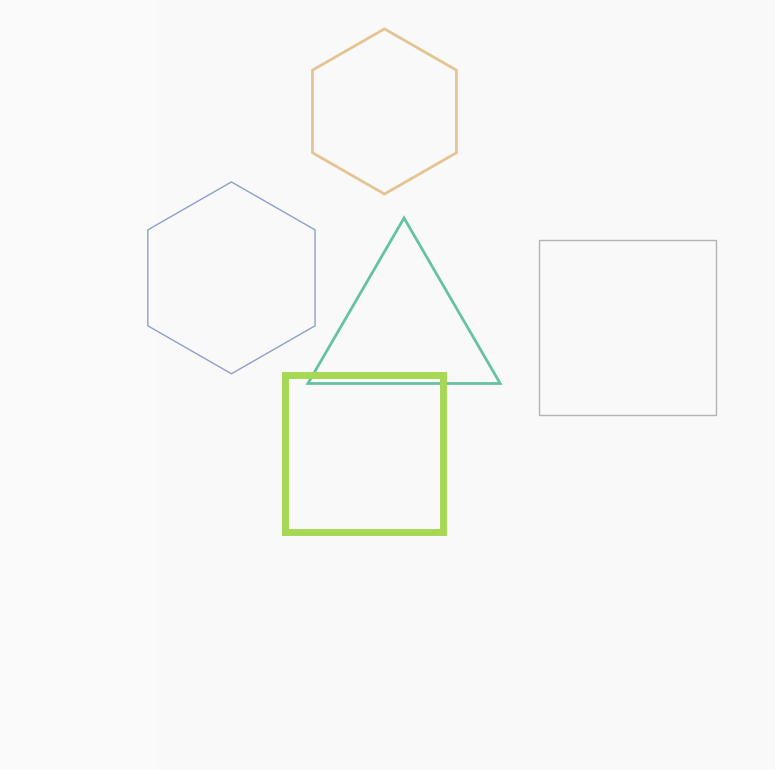[{"shape": "triangle", "thickness": 1, "radius": 0.72, "center": [0.521, 0.574]}, {"shape": "hexagon", "thickness": 0.5, "radius": 0.62, "center": [0.299, 0.639]}, {"shape": "square", "thickness": 2.5, "radius": 0.51, "center": [0.469, 0.411]}, {"shape": "hexagon", "thickness": 1, "radius": 0.54, "center": [0.496, 0.855]}, {"shape": "square", "thickness": 0.5, "radius": 0.57, "center": [0.81, 0.575]}]